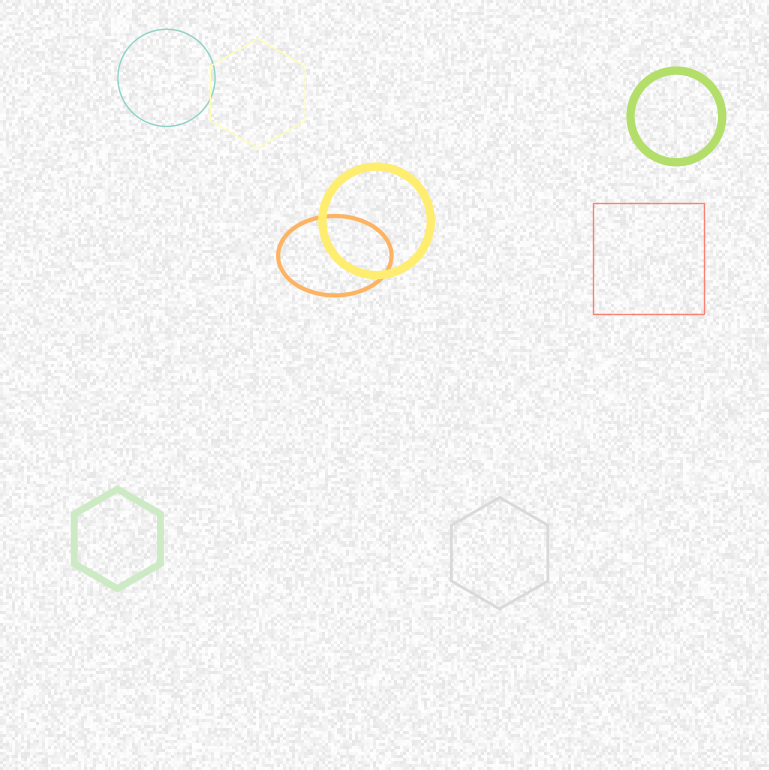[{"shape": "circle", "thickness": 0.5, "radius": 0.32, "center": [0.216, 0.899]}, {"shape": "hexagon", "thickness": 0.5, "radius": 0.36, "center": [0.335, 0.879]}, {"shape": "square", "thickness": 0.5, "radius": 0.36, "center": [0.842, 0.664]}, {"shape": "oval", "thickness": 1.5, "radius": 0.37, "center": [0.435, 0.668]}, {"shape": "circle", "thickness": 3, "radius": 0.3, "center": [0.878, 0.849]}, {"shape": "hexagon", "thickness": 1, "radius": 0.36, "center": [0.649, 0.282]}, {"shape": "hexagon", "thickness": 2.5, "radius": 0.32, "center": [0.152, 0.3]}, {"shape": "circle", "thickness": 3, "radius": 0.35, "center": [0.489, 0.713]}]